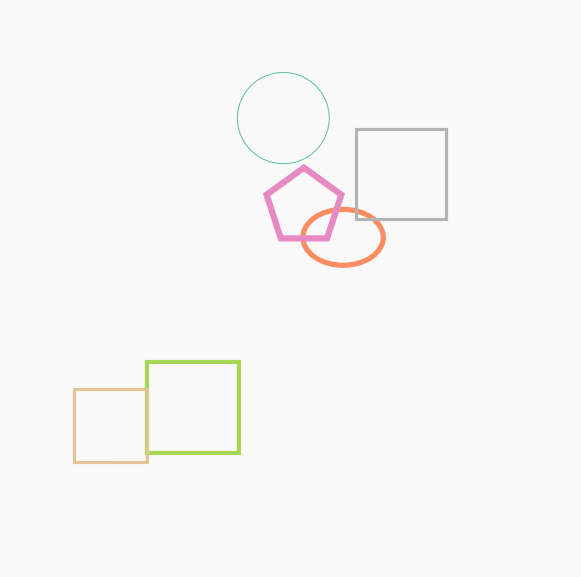[{"shape": "circle", "thickness": 0.5, "radius": 0.39, "center": [0.487, 0.795]}, {"shape": "oval", "thickness": 2.5, "radius": 0.35, "center": [0.59, 0.588]}, {"shape": "pentagon", "thickness": 3, "radius": 0.34, "center": [0.523, 0.641]}, {"shape": "square", "thickness": 2, "radius": 0.39, "center": [0.332, 0.294]}, {"shape": "square", "thickness": 1.5, "radius": 0.32, "center": [0.19, 0.263]}, {"shape": "square", "thickness": 1.5, "radius": 0.39, "center": [0.69, 0.698]}]